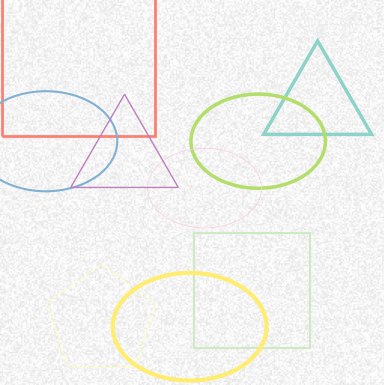[{"shape": "triangle", "thickness": 2.5, "radius": 0.81, "center": [0.825, 0.732]}, {"shape": "pentagon", "thickness": 0.5, "radius": 0.74, "center": [0.264, 0.166]}, {"shape": "square", "thickness": 2, "radius": 0.99, "center": [0.204, 0.844]}, {"shape": "oval", "thickness": 1.5, "radius": 0.93, "center": [0.119, 0.633]}, {"shape": "oval", "thickness": 2.5, "radius": 0.87, "center": [0.671, 0.633]}, {"shape": "oval", "thickness": 0.5, "radius": 0.74, "center": [0.531, 0.511]}, {"shape": "triangle", "thickness": 1, "radius": 0.81, "center": [0.323, 0.594]}, {"shape": "square", "thickness": 1.5, "radius": 0.75, "center": [0.655, 0.245]}, {"shape": "oval", "thickness": 3, "radius": 1.0, "center": [0.493, 0.151]}]